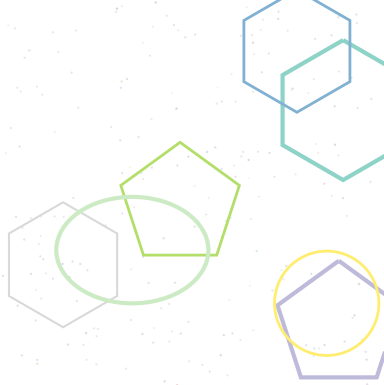[{"shape": "hexagon", "thickness": 3, "radius": 0.91, "center": [0.891, 0.714]}, {"shape": "pentagon", "thickness": 3, "radius": 0.84, "center": [0.88, 0.155]}, {"shape": "hexagon", "thickness": 2, "radius": 0.8, "center": [0.771, 0.867]}, {"shape": "pentagon", "thickness": 2, "radius": 0.81, "center": [0.468, 0.468]}, {"shape": "hexagon", "thickness": 1.5, "radius": 0.81, "center": [0.164, 0.312]}, {"shape": "oval", "thickness": 3, "radius": 0.99, "center": [0.344, 0.35]}, {"shape": "circle", "thickness": 2, "radius": 0.68, "center": [0.849, 0.212]}]